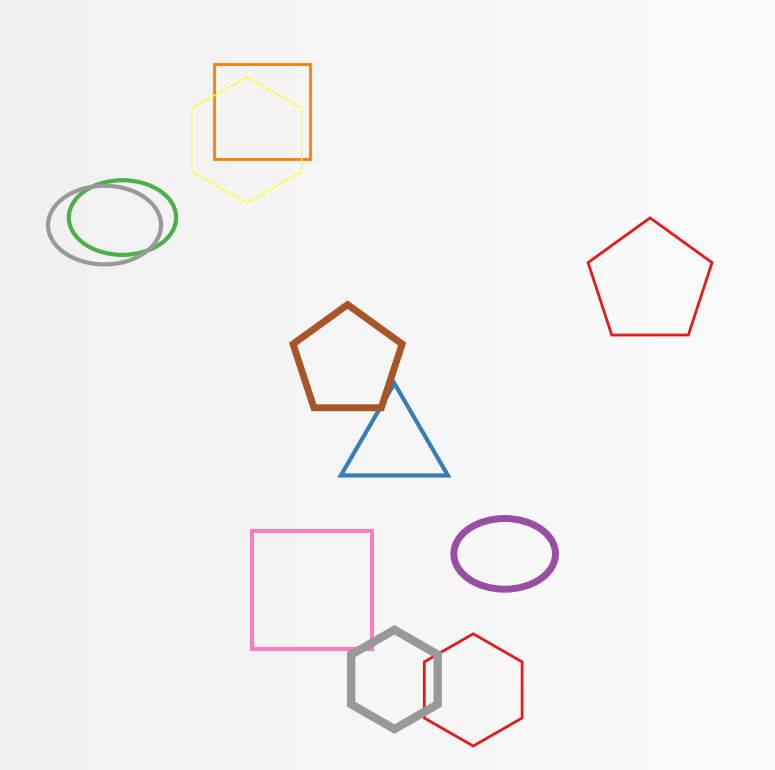[{"shape": "hexagon", "thickness": 1, "radius": 0.36, "center": [0.611, 0.104]}, {"shape": "pentagon", "thickness": 1, "radius": 0.42, "center": [0.839, 0.633]}, {"shape": "triangle", "thickness": 1.5, "radius": 0.4, "center": [0.509, 0.422]}, {"shape": "oval", "thickness": 1.5, "radius": 0.35, "center": [0.158, 0.717]}, {"shape": "oval", "thickness": 2.5, "radius": 0.33, "center": [0.651, 0.281]}, {"shape": "square", "thickness": 1, "radius": 0.31, "center": [0.338, 0.855]}, {"shape": "hexagon", "thickness": 0.5, "radius": 0.41, "center": [0.318, 0.818]}, {"shape": "pentagon", "thickness": 2.5, "radius": 0.37, "center": [0.449, 0.53]}, {"shape": "square", "thickness": 1.5, "radius": 0.39, "center": [0.403, 0.234]}, {"shape": "hexagon", "thickness": 3, "radius": 0.32, "center": [0.509, 0.118]}, {"shape": "oval", "thickness": 1.5, "radius": 0.36, "center": [0.135, 0.708]}]